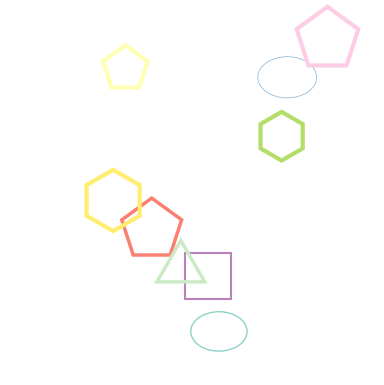[{"shape": "oval", "thickness": 1, "radius": 0.37, "center": [0.569, 0.139]}, {"shape": "pentagon", "thickness": 3, "radius": 0.3, "center": [0.325, 0.822]}, {"shape": "pentagon", "thickness": 2.5, "radius": 0.41, "center": [0.394, 0.404]}, {"shape": "oval", "thickness": 0.5, "radius": 0.38, "center": [0.746, 0.799]}, {"shape": "hexagon", "thickness": 3, "radius": 0.32, "center": [0.731, 0.646]}, {"shape": "pentagon", "thickness": 3, "radius": 0.42, "center": [0.851, 0.898]}, {"shape": "square", "thickness": 1.5, "radius": 0.29, "center": [0.54, 0.283]}, {"shape": "triangle", "thickness": 2.5, "radius": 0.36, "center": [0.47, 0.304]}, {"shape": "hexagon", "thickness": 3, "radius": 0.4, "center": [0.294, 0.479]}]